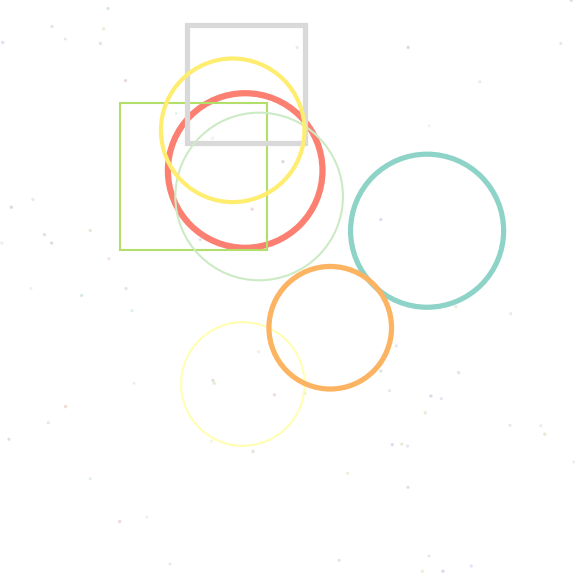[{"shape": "circle", "thickness": 2.5, "radius": 0.66, "center": [0.74, 0.6]}, {"shape": "circle", "thickness": 1, "radius": 0.53, "center": [0.42, 0.334]}, {"shape": "circle", "thickness": 3, "radius": 0.67, "center": [0.425, 0.704]}, {"shape": "circle", "thickness": 2.5, "radius": 0.53, "center": [0.572, 0.432]}, {"shape": "square", "thickness": 1, "radius": 0.64, "center": [0.334, 0.694]}, {"shape": "square", "thickness": 2.5, "radius": 0.51, "center": [0.426, 0.853]}, {"shape": "circle", "thickness": 1, "radius": 0.73, "center": [0.449, 0.659]}, {"shape": "circle", "thickness": 2, "radius": 0.62, "center": [0.403, 0.774]}]